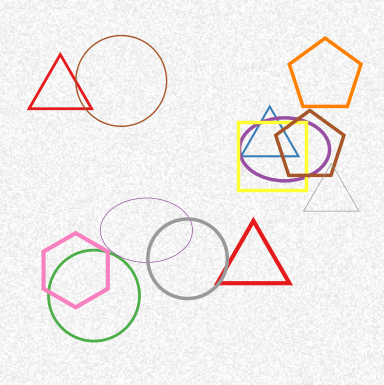[{"shape": "triangle", "thickness": 3, "radius": 0.54, "center": [0.658, 0.318]}, {"shape": "triangle", "thickness": 2, "radius": 0.47, "center": [0.157, 0.765]}, {"shape": "triangle", "thickness": 1.5, "radius": 0.43, "center": [0.701, 0.637]}, {"shape": "circle", "thickness": 2, "radius": 0.59, "center": [0.244, 0.232]}, {"shape": "oval", "thickness": 2.5, "radius": 0.58, "center": [0.739, 0.612]}, {"shape": "oval", "thickness": 0.5, "radius": 0.6, "center": [0.38, 0.402]}, {"shape": "pentagon", "thickness": 2.5, "radius": 0.49, "center": [0.845, 0.803]}, {"shape": "square", "thickness": 2.5, "radius": 0.44, "center": [0.706, 0.595]}, {"shape": "pentagon", "thickness": 2.5, "radius": 0.47, "center": [0.805, 0.62]}, {"shape": "circle", "thickness": 1, "radius": 0.59, "center": [0.315, 0.79]}, {"shape": "hexagon", "thickness": 3, "radius": 0.48, "center": [0.197, 0.298]}, {"shape": "triangle", "thickness": 0.5, "radius": 0.41, "center": [0.86, 0.493]}, {"shape": "circle", "thickness": 2.5, "radius": 0.52, "center": [0.487, 0.328]}]